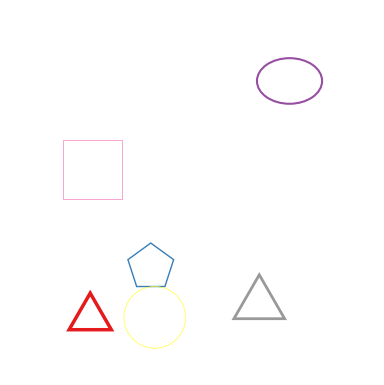[{"shape": "triangle", "thickness": 2.5, "radius": 0.32, "center": [0.234, 0.175]}, {"shape": "pentagon", "thickness": 1, "radius": 0.31, "center": [0.392, 0.306]}, {"shape": "oval", "thickness": 1.5, "radius": 0.42, "center": [0.752, 0.79]}, {"shape": "circle", "thickness": 0.5, "radius": 0.4, "center": [0.402, 0.176]}, {"shape": "square", "thickness": 0.5, "radius": 0.38, "center": [0.24, 0.559]}, {"shape": "triangle", "thickness": 2, "radius": 0.38, "center": [0.673, 0.21]}]